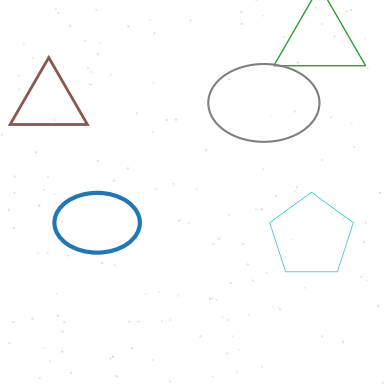[{"shape": "oval", "thickness": 3, "radius": 0.55, "center": [0.252, 0.421]}, {"shape": "triangle", "thickness": 1, "radius": 0.69, "center": [0.83, 0.898]}, {"shape": "triangle", "thickness": 2, "radius": 0.58, "center": [0.127, 0.735]}, {"shape": "oval", "thickness": 1.5, "radius": 0.72, "center": [0.685, 0.733]}, {"shape": "pentagon", "thickness": 0.5, "radius": 0.57, "center": [0.809, 0.386]}]